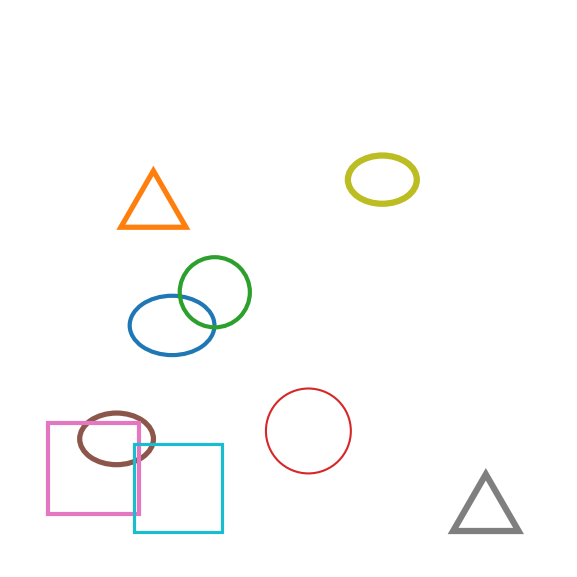[{"shape": "oval", "thickness": 2, "radius": 0.37, "center": [0.298, 0.436]}, {"shape": "triangle", "thickness": 2.5, "radius": 0.33, "center": [0.266, 0.638]}, {"shape": "circle", "thickness": 2, "radius": 0.3, "center": [0.372, 0.493]}, {"shape": "circle", "thickness": 1, "radius": 0.37, "center": [0.534, 0.253]}, {"shape": "oval", "thickness": 2.5, "radius": 0.32, "center": [0.202, 0.239]}, {"shape": "square", "thickness": 2, "radius": 0.4, "center": [0.162, 0.188]}, {"shape": "triangle", "thickness": 3, "radius": 0.33, "center": [0.841, 0.112]}, {"shape": "oval", "thickness": 3, "radius": 0.3, "center": [0.662, 0.688]}, {"shape": "square", "thickness": 1.5, "radius": 0.38, "center": [0.309, 0.154]}]